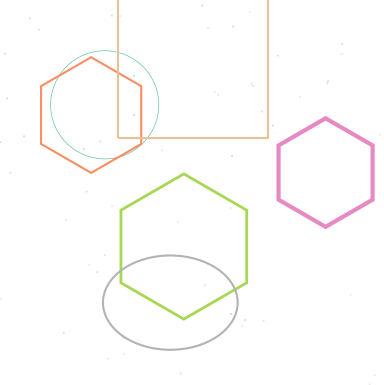[{"shape": "circle", "thickness": 0.5, "radius": 0.7, "center": [0.272, 0.728]}, {"shape": "hexagon", "thickness": 1.5, "radius": 0.75, "center": [0.237, 0.701]}, {"shape": "hexagon", "thickness": 3, "radius": 0.7, "center": [0.846, 0.552]}, {"shape": "hexagon", "thickness": 2, "radius": 0.94, "center": [0.477, 0.36]}, {"shape": "square", "thickness": 1.5, "radius": 0.97, "center": [0.5, 0.836]}, {"shape": "oval", "thickness": 1.5, "radius": 0.87, "center": [0.442, 0.214]}]